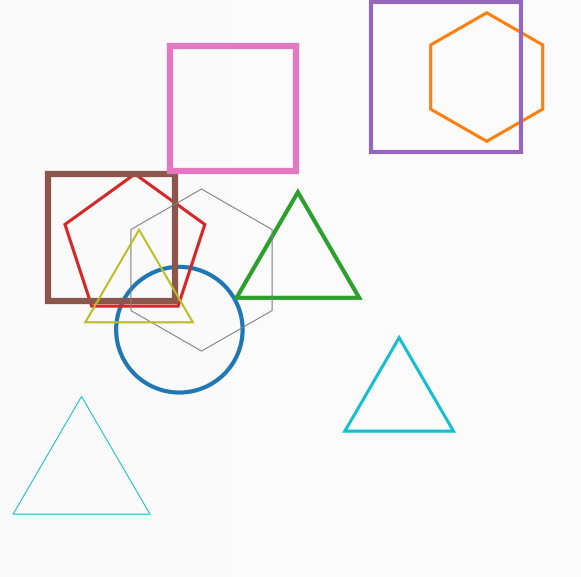[{"shape": "circle", "thickness": 2, "radius": 0.54, "center": [0.309, 0.428]}, {"shape": "hexagon", "thickness": 1.5, "radius": 0.56, "center": [0.837, 0.866]}, {"shape": "triangle", "thickness": 2, "radius": 0.61, "center": [0.512, 0.544]}, {"shape": "pentagon", "thickness": 1.5, "radius": 0.63, "center": [0.232, 0.571]}, {"shape": "square", "thickness": 2, "radius": 0.65, "center": [0.767, 0.866]}, {"shape": "square", "thickness": 3, "radius": 0.55, "center": [0.192, 0.587]}, {"shape": "square", "thickness": 3, "radius": 0.54, "center": [0.401, 0.811]}, {"shape": "hexagon", "thickness": 0.5, "radius": 0.7, "center": [0.347, 0.532]}, {"shape": "triangle", "thickness": 1, "radius": 0.53, "center": [0.239, 0.494]}, {"shape": "triangle", "thickness": 1.5, "radius": 0.54, "center": [0.687, 0.306]}, {"shape": "triangle", "thickness": 0.5, "radius": 0.68, "center": [0.14, 0.177]}]